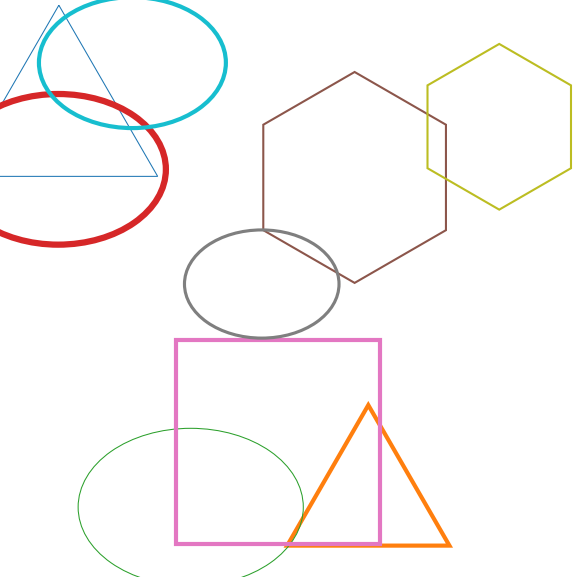[{"shape": "triangle", "thickness": 0.5, "radius": 0.99, "center": [0.102, 0.793]}, {"shape": "triangle", "thickness": 2, "radius": 0.81, "center": [0.638, 0.135]}, {"shape": "oval", "thickness": 0.5, "radius": 0.97, "center": [0.33, 0.121]}, {"shape": "oval", "thickness": 3, "radius": 0.93, "center": [0.101, 0.706]}, {"shape": "hexagon", "thickness": 1, "radius": 0.91, "center": [0.614, 0.692]}, {"shape": "square", "thickness": 2, "radius": 0.88, "center": [0.481, 0.234]}, {"shape": "oval", "thickness": 1.5, "radius": 0.67, "center": [0.453, 0.507]}, {"shape": "hexagon", "thickness": 1, "radius": 0.72, "center": [0.864, 0.78]}, {"shape": "oval", "thickness": 2, "radius": 0.81, "center": [0.229, 0.891]}]